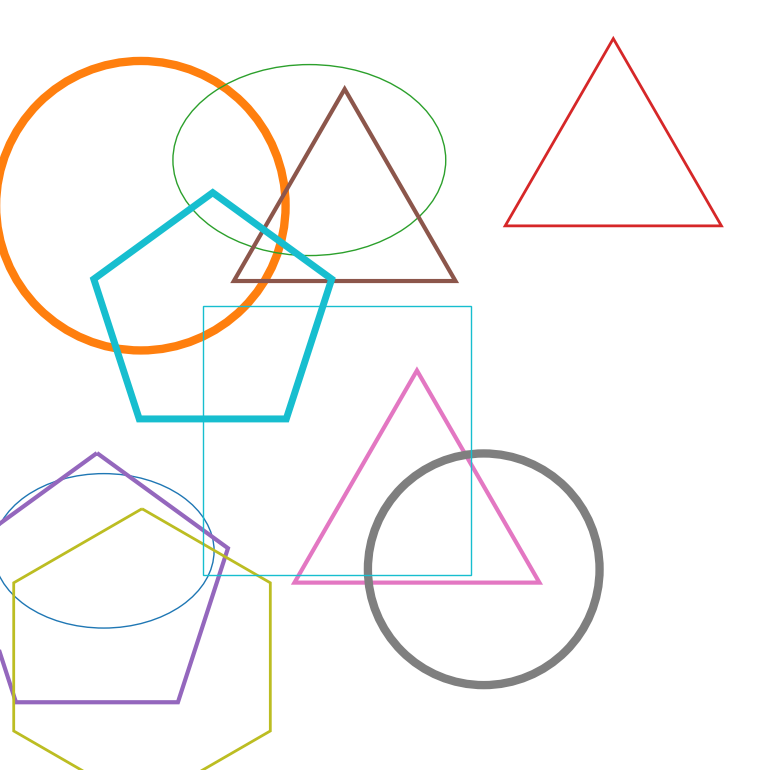[{"shape": "oval", "thickness": 0.5, "radius": 0.72, "center": [0.135, 0.285]}, {"shape": "circle", "thickness": 3, "radius": 0.94, "center": [0.183, 0.733]}, {"shape": "oval", "thickness": 0.5, "radius": 0.89, "center": [0.402, 0.792]}, {"shape": "triangle", "thickness": 1, "radius": 0.81, "center": [0.796, 0.788]}, {"shape": "pentagon", "thickness": 1.5, "radius": 0.89, "center": [0.126, 0.233]}, {"shape": "triangle", "thickness": 1.5, "radius": 0.83, "center": [0.448, 0.718]}, {"shape": "triangle", "thickness": 1.5, "radius": 0.92, "center": [0.541, 0.335]}, {"shape": "circle", "thickness": 3, "radius": 0.75, "center": [0.628, 0.261]}, {"shape": "hexagon", "thickness": 1, "radius": 0.96, "center": [0.184, 0.147]}, {"shape": "pentagon", "thickness": 2.5, "radius": 0.81, "center": [0.276, 0.587]}, {"shape": "square", "thickness": 0.5, "radius": 0.87, "center": [0.437, 0.428]}]